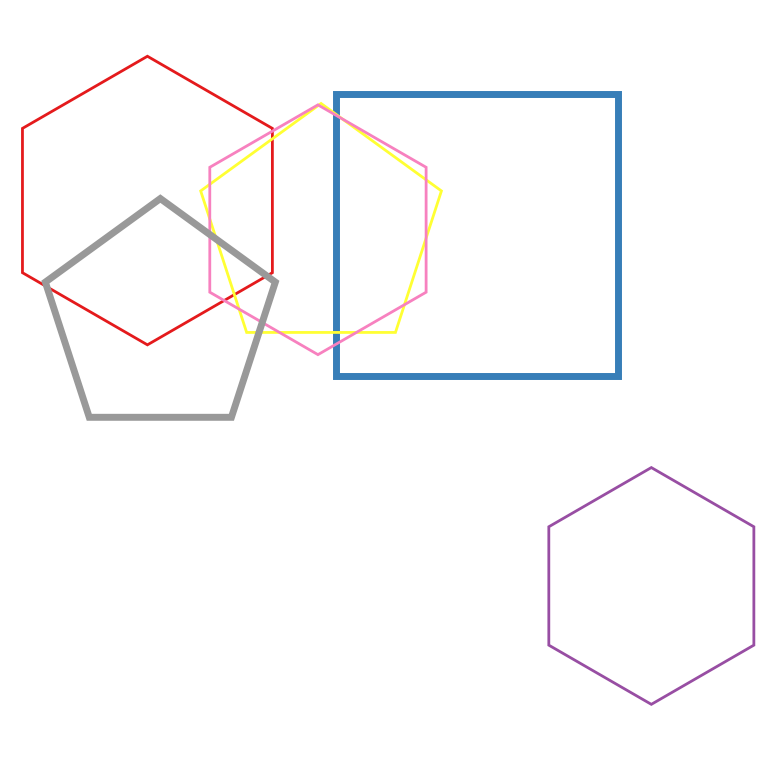[{"shape": "hexagon", "thickness": 1, "radius": 0.94, "center": [0.191, 0.74]}, {"shape": "square", "thickness": 2.5, "radius": 0.92, "center": [0.62, 0.695]}, {"shape": "hexagon", "thickness": 1, "radius": 0.77, "center": [0.846, 0.239]}, {"shape": "pentagon", "thickness": 1, "radius": 0.82, "center": [0.417, 0.701]}, {"shape": "hexagon", "thickness": 1, "radius": 0.81, "center": [0.413, 0.702]}, {"shape": "pentagon", "thickness": 2.5, "radius": 0.79, "center": [0.208, 0.585]}]